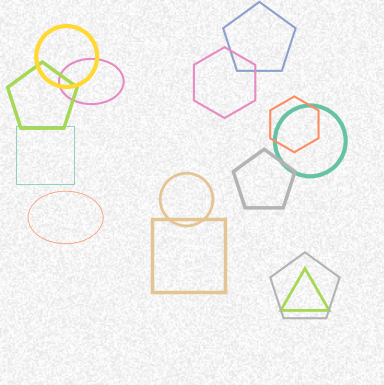[{"shape": "circle", "thickness": 3, "radius": 0.46, "center": [0.806, 0.634]}, {"shape": "square", "thickness": 0.5, "radius": 0.38, "center": [0.116, 0.598]}, {"shape": "oval", "thickness": 0.5, "radius": 0.49, "center": [0.17, 0.435]}, {"shape": "hexagon", "thickness": 1.5, "radius": 0.36, "center": [0.765, 0.677]}, {"shape": "pentagon", "thickness": 1.5, "radius": 0.49, "center": [0.674, 0.896]}, {"shape": "oval", "thickness": 1.5, "radius": 0.42, "center": [0.237, 0.788]}, {"shape": "hexagon", "thickness": 1.5, "radius": 0.46, "center": [0.583, 0.785]}, {"shape": "pentagon", "thickness": 2.5, "radius": 0.48, "center": [0.11, 0.744]}, {"shape": "triangle", "thickness": 2, "radius": 0.36, "center": [0.792, 0.23]}, {"shape": "circle", "thickness": 3, "radius": 0.4, "center": [0.173, 0.853]}, {"shape": "circle", "thickness": 2, "radius": 0.34, "center": [0.485, 0.482]}, {"shape": "square", "thickness": 2.5, "radius": 0.47, "center": [0.489, 0.336]}, {"shape": "pentagon", "thickness": 1.5, "radius": 0.47, "center": [0.792, 0.25]}, {"shape": "pentagon", "thickness": 2.5, "radius": 0.42, "center": [0.686, 0.528]}]